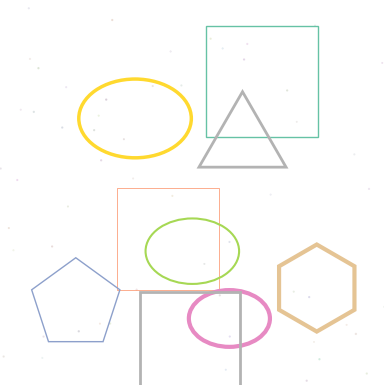[{"shape": "square", "thickness": 1, "radius": 0.73, "center": [0.681, 0.789]}, {"shape": "square", "thickness": 0.5, "radius": 0.66, "center": [0.436, 0.379]}, {"shape": "pentagon", "thickness": 1, "radius": 0.6, "center": [0.197, 0.21]}, {"shape": "oval", "thickness": 3, "radius": 0.53, "center": [0.596, 0.173]}, {"shape": "oval", "thickness": 1.5, "radius": 0.61, "center": [0.5, 0.348]}, {"shape": "oval", "thickness": 2.5, "radius": 0.73, "center": [0.351, 0.692]}, {"shape": "hexagon", "thickness": 3, "radius": 0.57, "center": [0.823, 0.252]}, {"shape": "square", "thickness": 2, "radius": 0.65, "center": [0.494, 0.112]}, {"shape": "triangle", "thickness": 2, "radius": 0.65, "center": [0.63, 0.631]}]